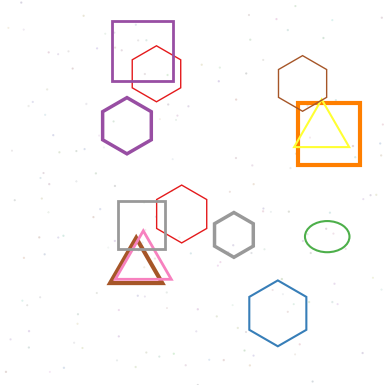[{"shape": "hexagon", "thickness": 1, "radius": 0.36, "center": [0.406, 0.808]}, {"shape": "hexagon", "thickness": 1, "radius": 0.38, "center": [0.472, 0.444]}, {"shape": "hexagon", "thickness": 1.5, "radius": 0.43, "center": [0.722, 0.186]}, {"shape": "oval", "thickness": 1.5, "radius": 0.29, "center": [0.85, 0.385]}, {"shape": "square", "thickness": 2, "radius": 0.39, "center": [0.37, 0.867]}, {"shape": "hexagon", "thickness": 2.5, "radius": 0.36, "center": [0.33, 0.673]}, {"shape": "square", "thickness": 3, "radius": 0.41, "center": [0.855, 0.652]}, {"shape": "triangle", "thickness": 1.5, "radius": 0.41, "center": [0.835, 0.659]}, {"shape": "triangle", "thickness": 3, "radius": 0.39, "center": [0.354, 0.304]}, {"shape": "hexagon", "thickness": 1, "radius": 0.36, "center": [0.786, 0.783]}, {"shape": "triangle", "thickness": 2, "radius": 0.42, "center": [0.372, 0.317]}, {"shape": "hexagon", "thickness": 2.5, "radius": 0.29, "center": [0.608, 0.39]}, {"shape": "square", "thickness": 2, "radius": 0.31, "center": [0.368, 0.415]}]